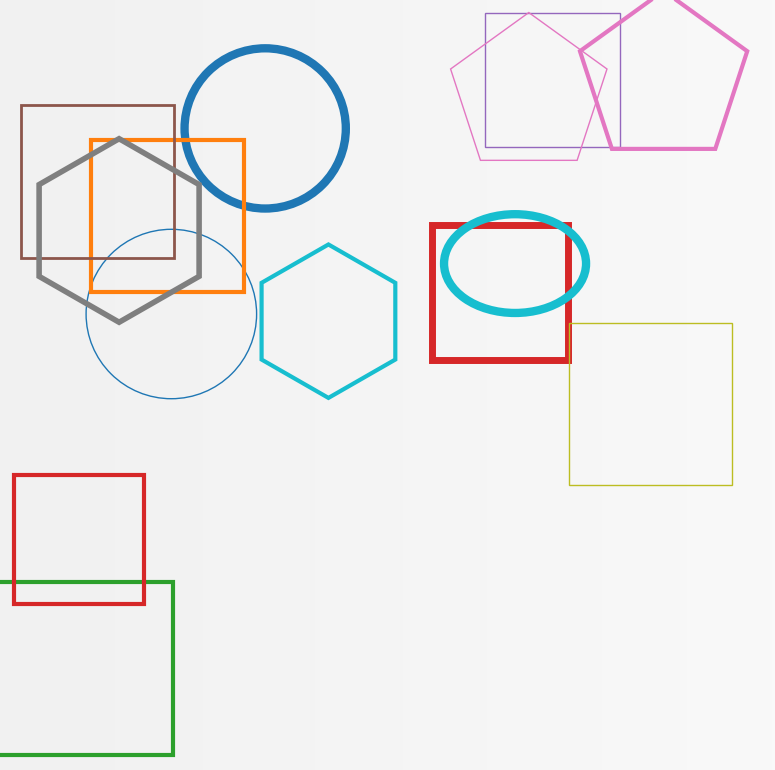[{"shape": "circle", "thickness": 3, "radius": 0.52, "center": [0.342, 0.833]}, {"shape": "circle", "thickness": 0.5, "radius": 0.55, "center": [0.221, 0.592]}, {"shape": "square", "thickness": 1.5, "radius": 0.49, "center": [0.216, 0.72]}, {"shape": "square", "thickness": 1.5, "radius": 0.56, "center": [0.111, 0.132]}, {"shape": "square", "thickness": 1.5, "radius": 0.42, "center": [0.101, 0.299]}, {"shape": "square", "thickness": 2.5, "radius": 0.44, "center": [0.645, 0.62]}, {"shape": "square", "thickness": 0.5, "radius": 0.44, "center": [0.713, 0.896]}, {"shape": "square", "thickness": 1, "radius": 0.49, "center": [0.125, 0.764]}, {"shape": "pentagon", "thickness": 0.5, "radius": 0.53, "center": [0.682, 0.878]}, {"shape": "pentagon", "thickness": 1.5, "radius": 0.57, "center": [0.856, 0.898]}, {"shape": "hexagon", "thickness": 2, "radius": 0.6, "center": [0.154, 0.701]}, {"shape": "square", "thickness": 0.5, "radius": 0.53, "center": [0.839, 0.476]}, {"shape": "oval", "thickness": 3, "radius": 0.46, "center": [0.665, 0.658]}, {"shape": "hexagon", "thickness": 1.5, "radius": 0.5, "center": [0.424, 0.583]}]